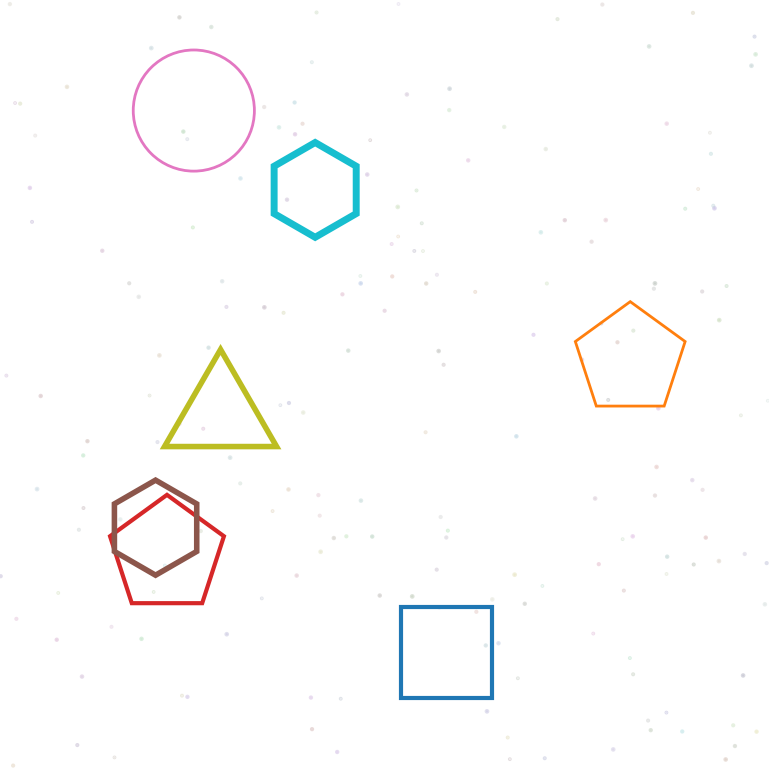[{"shape": "square", "thickness": 1.5, "radius": 0.3, "center": [0.58, 0.152]}, {"shape": "pentagon", "thickness": 1, "radius": 0.37, "center": [0.818, 0.533]}, {"shape": "pentagon", "thickness": 1.5, "radius": 0.39, "center": [0.217, 0.28]}, {"shape": "hexagon", "thickness": 2, "radius": 0.31, "center": [0.202, 0.315]}, {"shape": "circle", "thickness": 1, "radius": 0.39, "center": [0.252, 0.856]}, {"shape": "triangle", "thickness": 2, "radius": 0.42, "center": [0.286, 0.462]}, {"shape": "hexagon", "thickness": 2.5, "radius": 0.31, "center": [0.409, 0.753]}]